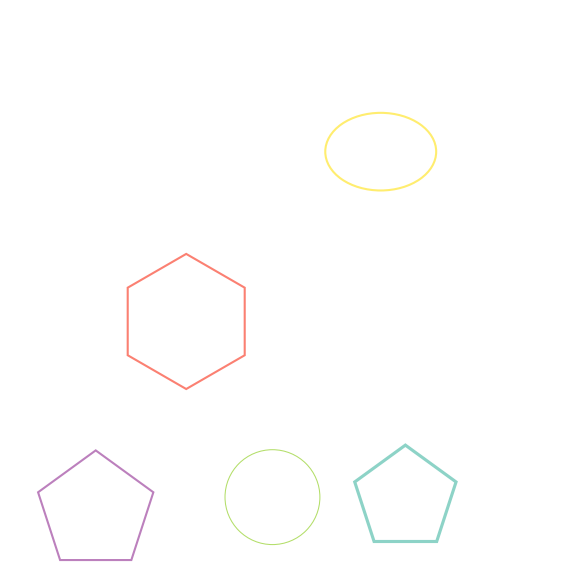[{"shape": "pentagon", "thickness": 1.5, "radius": 0.46, "center": [0.702, 0.136]}, {"shape": "hexagon", "thickness": 1, "radius": 0.58, "center": [0.322, 0.442]}, {"shape": "circle", "thickness": 0.5, "radius": 0.41, "center": [0.472, 0.138]}, {"shape": "pentagon", "thickness": 1, "radius": 0.52, "center": [0.166, 0.114]}, {"shape": "oval", "thickness": 1, "radius": 0.48, "center": [0.659, 0.737]}]